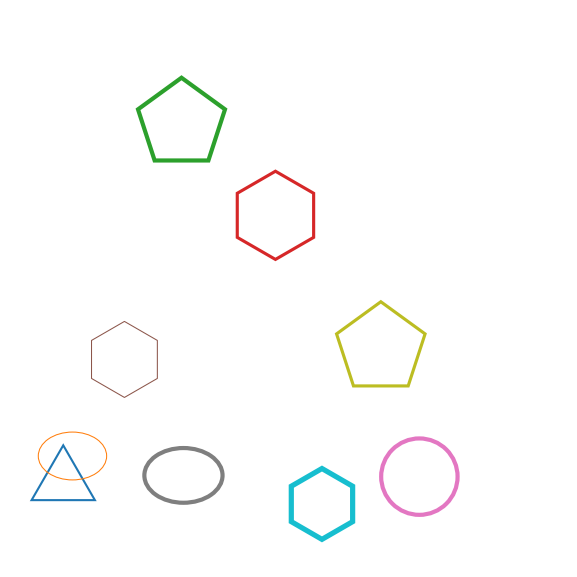[{"shape": "triangle", "thickness": 1, "radius": 0.32, "center": [0.11, 0.165]}, {"shape": "oval", "thickness": 0.5, "radius": 0.3, "center": [0.125, 0.21]}, {"shape": "pentagon", "thickness": 2, "radius": 0.4, "center": [0.314, 0.785]}, {"shape": "hexagon", "thickness": 1.5, "radius": 0.38, "center": [0.477, 0.626]}, {"shape": "hexagon", "thickness": 0.5, "radius": 0.33, "center": [0.215, 0.377]}, {"shape": "circle", "thickness": 2, "radius": 0.33, "center": [0.726, 0.174]}, {"shape": "oval", "thickness": 2, "radius": 0.34, "center": [0.318, 0.176]}, {"shape": "pentagon", "thickness": 1.5, "radius": 0.4, "center": [0.659, 0.396]}, {"shape": "hexagon", "thickness": 2.5, "radius": 0.31, "center": [0.558, 0.127]}]